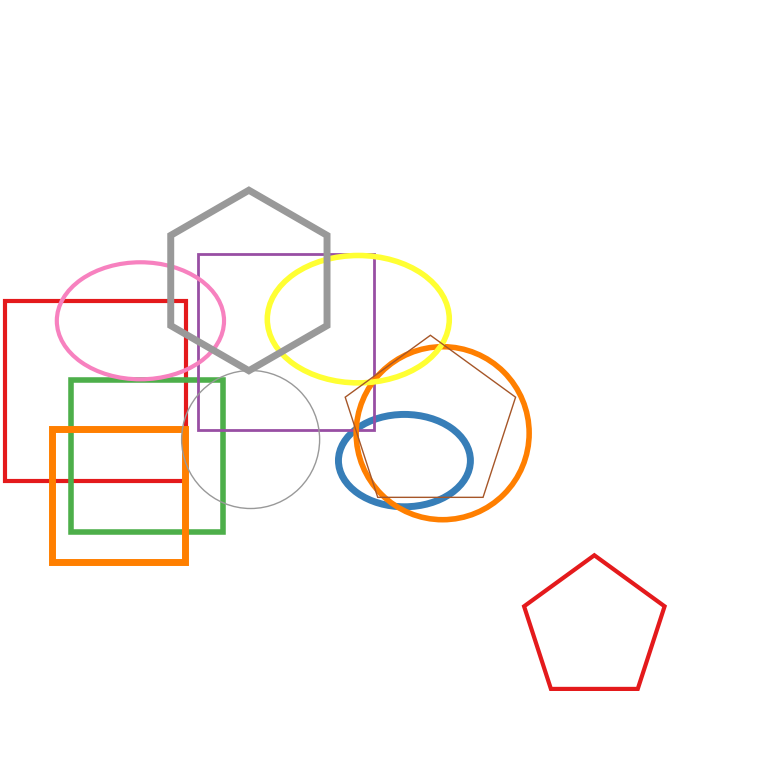[{"shape": "pentagon", "thickness": 1.5, "radius": 0.48, "center": [0.772, 0.183]}, {"shape": "square", "thickness": 1.5, "radius": 0.59, "center": [0.124, 0.492]}, {"shape": "oval", "thickness": 2.5, "radius": 0.43, "center": [0.525, 0.402]}, {"shape": "square", "thickness": 2, "radius": 0.49, "center": [0.191, 0.408]}, {"shape": "square", "thickness": 1, "radius": 0.57, "center": [0.372, 0.556]}, {"shape": "circle", "thickness": 2, "radius": 0.56, "center": [0.575, 0.437]}, {"shape": "square", "thickness": 2.5, "radius": 0.43, "center": [0.154, 0.356]}, {"shape": "oval", "thickness": 2, "radius": 0.59, "center": [0.465, 0.585]}, {"shape": "pentagon", "thickness": 0.5, "radius": 0.58, "center": [0.559, 0.448]}, {"shape": "oval", "thickness": 1.5, "radius": 0.54, "center": [0.182, 0.583]}, {"shape": "circle", "thickness": 0.5, "radius": 0.45, "center": [0.325, 0.429]}, {"shape": "hexagon", "thickness": 2.5, "radius": 0.59, "center": [0.323, 0.636]}]